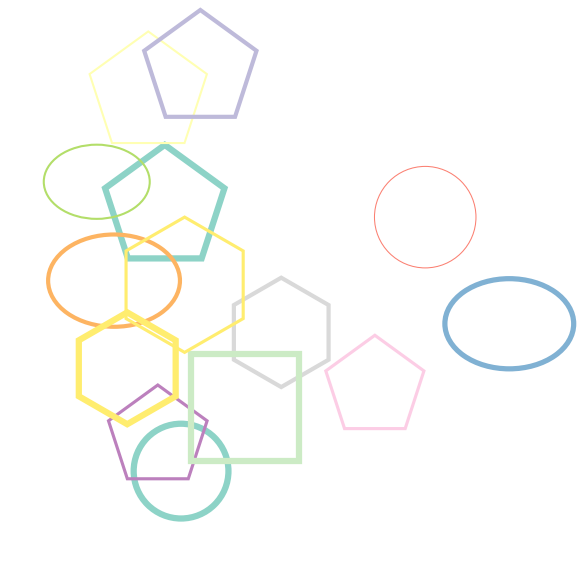[{"shape": "circle", "thickness": 3, "radius": 0.41, "center": [0.314, 0.183]}, {"shape": "pentagon", "thickness": 3, "radius": 0.54, "center": [0.285, 0.64]}, {"shape": "pentagon", "thickness": 1, "radius": 0.53, "center": [0.257, 0.838]}, {"shape": "pentagon", "thickness": 2, "radius": 0.51, "center": [0.347, 0.88]}, {"shape": "circle", "thickness": 0.5, "radius": 0.44, "center": [0.736, 0.623]}, {"shape": "oval", "thickness": 2.5, "radius": 0.56, "center": [0.882, 0.439]}, {"shape": "oval", "thickness": 2, "radius": 0.57, "center": [0.197, 0.513]}, {"shape": "oval", "thickness": 1, "radius": 0.46, "center": [0.168, 0.684]}, {"shape": "pentagon", "thickness": 1.5, "radius": 0.45, "center": [0.649, 0.329]}, {"shape": "hexagon", "thickness": 2, "radius": 0.47, "center": [0.487, 0.424]}, {"shape": "pentagon", "thickness": 1.5, "radius": 0.45, "center": [0.273, 0.243]}, {"shape": "square", "thickness": 3, "radius": 0.46, "center": [0.424, 0.293]}, {"shape": "hexagon", "thickness": 3, "radius": 0.48, "center": [0.22, 0.361]}, {"shape": "hexagon", "thickness": 1.5, "radius": 0.59, "center": [0.32, 0.506]}]